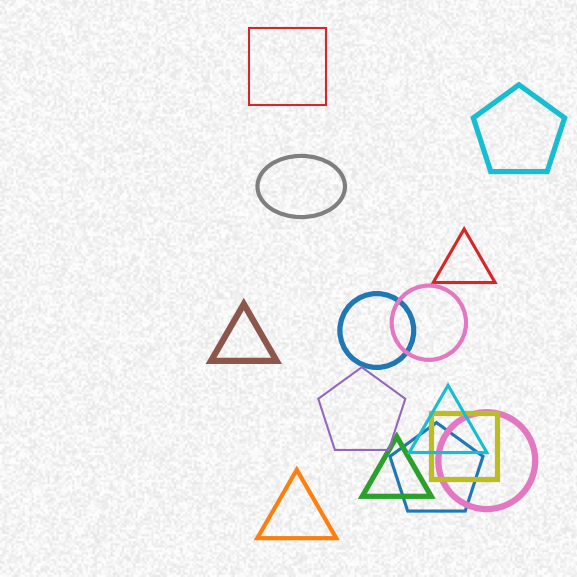[{"shape": "circle", "thickness": 2.5, "radius": 0.32, "center": [0.652, 0.427]}, {"shape": "pentagon", "thickness": 1.5, "radius": 0.42, "center": [0.756, 0.183]}, {"shape": "triangle", "thickness": 2, "radius": 0.39, "center": [0.514, 0.107]}, {"shape": "triangle", "thickness": 2.5, "radius": 0.34, "center": [0.687, 0.174]}, {"shape": "square", "thickness": 1, "radius": 0.33, "center": [0.498, 0.884]}, {"shape": "triangle", "thickness": 1.5, "radius": 0.31, "center": [0.804, 0.541]}, {"shape": "pentagon", "thickness": 1, "radius": 0.4, "center": [0.626, 0.284]}, {"shape": "triangle", "thickness": 3, "radius": 0.33, "center": [0.422, 0.407]}, {"shape": "circle", "thickness": 3, "radius": 0.42, "center": [0.843, 0.202]}, {"shape": "circle", "thickness": 2, "radius": 0.32, "center": [0.743, 0.44]}, {"shape": "oval", "thickness": 2, "radius": 0.38, "center": [0.522, 0.676]}, {"shape": "square", "thickness": 2.5, "radius": 0.29, "center": [0.804, 0.227]}, {"shape": "triangle", "thickness": 1.5, "radius": 0.39, "center": [0.776, 0.254]}, {"shape": "pentagon", "thickness": 2.5, "radius": 0.42, "center": [0.899, 0.769]}]